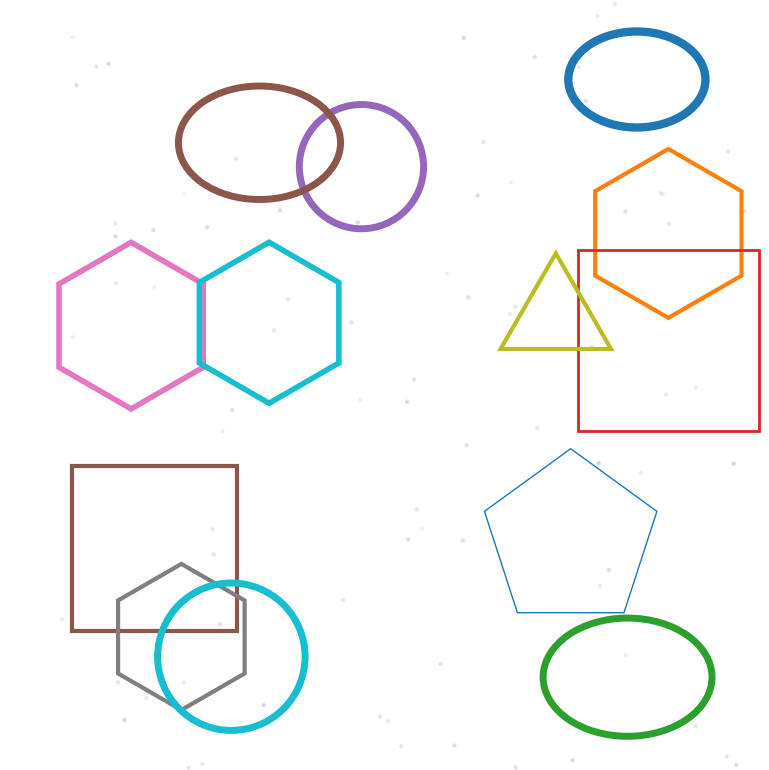[{"shape": "pentagon", "thickness": 0.5, "radius": 0.59, "center": [0.741, 0.3]}, {"shape": "oval", "thickness": 3, "radius": 0.45, "center": [0.827, 0.897]}, {"shape": "hexagon", "thickness": 1.5, "radius": 0.55, "center": [0.868, 0.697]}, {"shape": "oval", "thickness": 2.5, "radius": 0.55, "center": [0.815, 0.121]}, {"shape": "square", "thickness": 1, "radius": 0.59, "center": [0.868, 0.558]}, {"shape": "circle", "thickness": 2.5, "radius": 0.4, "center": [0.469, 0.784]}, {"shape": "oval", "thickness": 2.5, "radius": 0.53, "center": [0.337, 0.815]}, {"shape": "square", "thickness": 1.5, "radius": 0.53, "center": [0.201, 0.288]}, {"shape": "hexagon", "thickness": 2, "radius": 0.54, "center": [0.17, 0.577]}, {"shape": "hexagon", "thickness": 1.5, "radius": 0.47, "center": [0.236, 0.173]}, {"shape": "triangle", "thickness": 1.5, "radius": 0.41, "center": [0.722, 0.588]}, {"shape": "hexagon", "thickness": 2, "radius": 0.52, "center": [0.349, 0.581]}, {"shape": "circle", "thickness": 2.5, "radius": 0.48, "center": [0.3, 0.147]}]